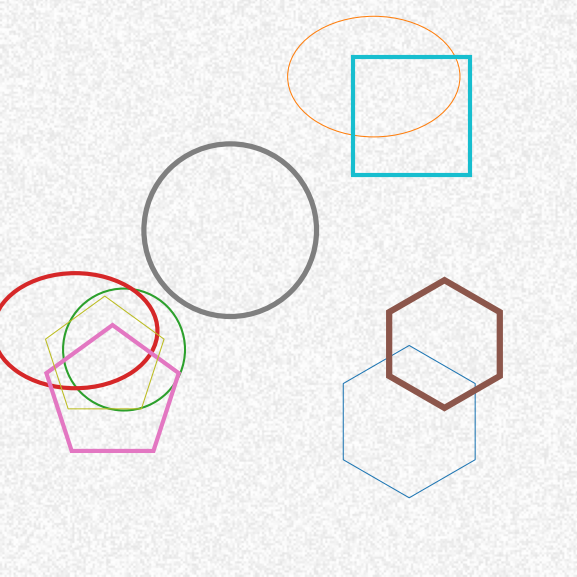[{"shape": "hexagon", "thickness": 0.5, "radius": 0.66, "center": [0.709, 0.269]}, {"shape": "oval", "thickness": 0.5, "radius": 0.75, "center": [0.647, 0.867]}, {"shape": "circle", "thickness": 1, "radius": 0.53, "center": [0.215, 0.394]}, {"shape": "oval", "thickness": 2, "radius": 0.71, "center": [0.13, 0.427]}, {"shape": "hexagon", "thickness": 3, "radius": 0.55, "center": [0.77, 0.403]}, {"shape": "pentagon", "thickness": 2, "radius": 0.6, "center": [0.195, 0.316]}, {"shape": "circle", "thickness": 2.5, "radius": 0.75, "center": [0.399, 0.601]}, {"shape": "pentagon", "thickness": 0.5, "radius": 0.54, "center": [0.181, 0.378]}, {"shape": "square", "thickness": 2, "radius": 0.51, "center": [0.713, 0.798]}]